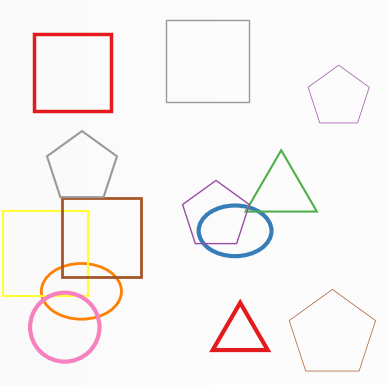[{"shape": "triangle", "thickness": 3, "radius": 0.41, "center": [0.62, 0.132]}, {"shape": "square", "thickness": 2.5, "radius": 0.5, "center": [0.187, 0.811]}, {"shape": "oval", "thickness": 3, "radius": 0.47, "center": [0.607, 0.4]}, {"shape": "triangle", "thickness": 1.5, "radius": 0.53, "center": [0.726, 0.504]}, {"shape": "pentagon", "thickness": 1, "radius": 0.45, "center": [0.557, 0.441]}, {"shape": "pentagon", "thickness": 0.5, "radius": 0.41, "center": [0.874, 0.748]}, {"shape": "oval", "thickness": 2, "radius": 0.52, "center": [0.21, 0.243]}, {"shape": "square", "thickness": 1.5, "radius": 0.55, "center": [0.118, 0.341]}, {"shape": "pentagon", "thickness": 0.5, "radius": 0.59, "center": [0.858, 0.131]}, {"shape": "square", "thickness": 2, "radius": 0.51, "center": [0.262, 0.383]}, {"shape": "circle", "thickness": 3, "radius": 0.45, "center": [0.167, 0.15]}, {"shape": "square", "thickness": 1, "radius": 0.53, "center": [0.536, 0.841]}, {"shape": "pentagon", "thickness": 1.5, "radius": 0.47, "center": [0.212, 0.565]}]